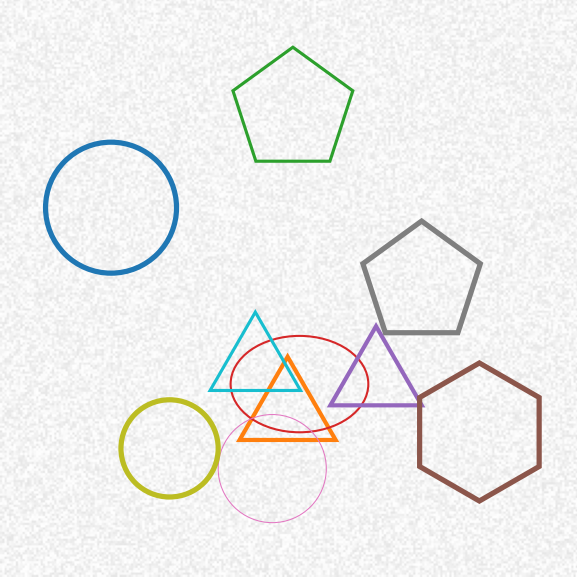[{"shape": "circle", "thickness": 2.5, "radius": 0.57, "center": [0.192, 0.64]}, {"shape": "triangle", "thickness": 2, "radius": 0.48, "center": [0.498, 0.285]}, {"shape": "pentagon", "thickness": 1.5, "radius": 0.55, "center": [0.507, 0.808]}, {"shape": "oval", "thickness": 1, "radius": 0.6, "center": [0.519, 0.334]}, {"shape": "triangle", "thickness": 2, "radius": 0.46, "center": [0.651, 0.343]}, {"shape": "hexagon", "thickness": 2.5, "radius": 0.6, "center": [0.83, 0.251]}, {"shape": "circle", "thickness": 0.5, "radius": 0.47, "center": [0.471, 0.188]}, {"shape": "pentagon", "thickness": 2.5, "radius": 0.53, "center": [0.73, 0.509]}, {"shape": "circle", "thickness": 2.5, "radius": 0.42, "center": [0.294, 0.223]}, {"shape": "triangle", "thickness": 1.5, "radius": 0.45, "center": [0.442, 0.368]}]